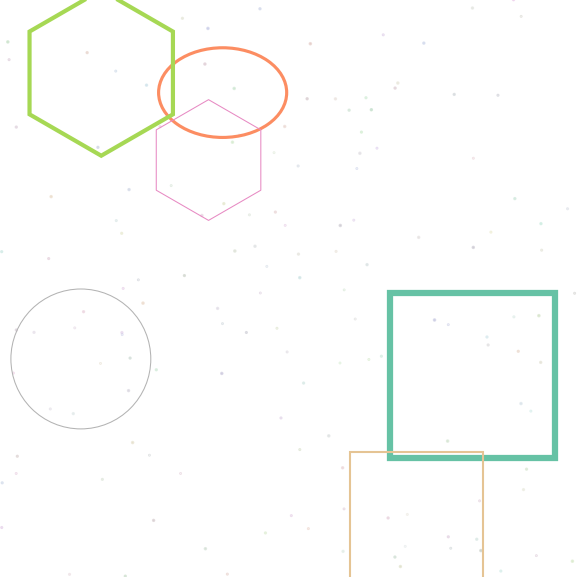[{"shape": "square", "thickness": 3, "radius": 0.72, "center": [0.818, 0.349]}, {"shape": "oval", "thickness": 1.5, "radius": 0.55, "center": [0.386, 0.839]}, {"shape": "hexagon", "thickness": 0.5, "radius": 0.52, "center": [0.361, 0.722]}, {"shape": "hexagon", "thickness": 2, "radius": 0.72, "center": [0.175, 0.873]}, {"shape": "square", "thickness": 1, "radius": 0.58, "center": [0.721, 0.101]}, {"shape": "circle", "thickness": 0.5, "radius": 0.61, "center": [0.14, 0.378]}]